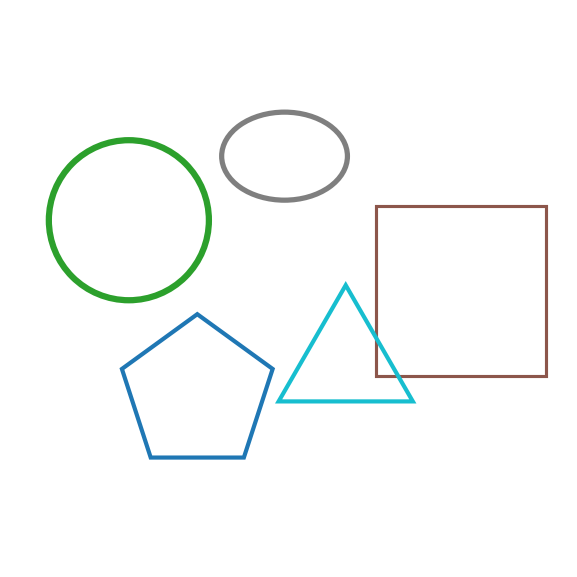[{"shape": "pentagon", "thickness": 2, "radius": 0.69, "center": [0.342, 0.318]}, {"shape": "circle", "thickness": 3, "radius": 0.69, "center": [0.223, 0.618]}, {"shape": "square", "thickness": 1.5, "radius": 0.73, "center": [0.798, 0.495]}, {"shape": "oval", "thickness": 2.5, "radius": 0.54, "center": [0.493, 0.729]}, {"shape": "triangle", "thickness": 2, "radius": 0.67, "center": [0.599, 0.371]}]